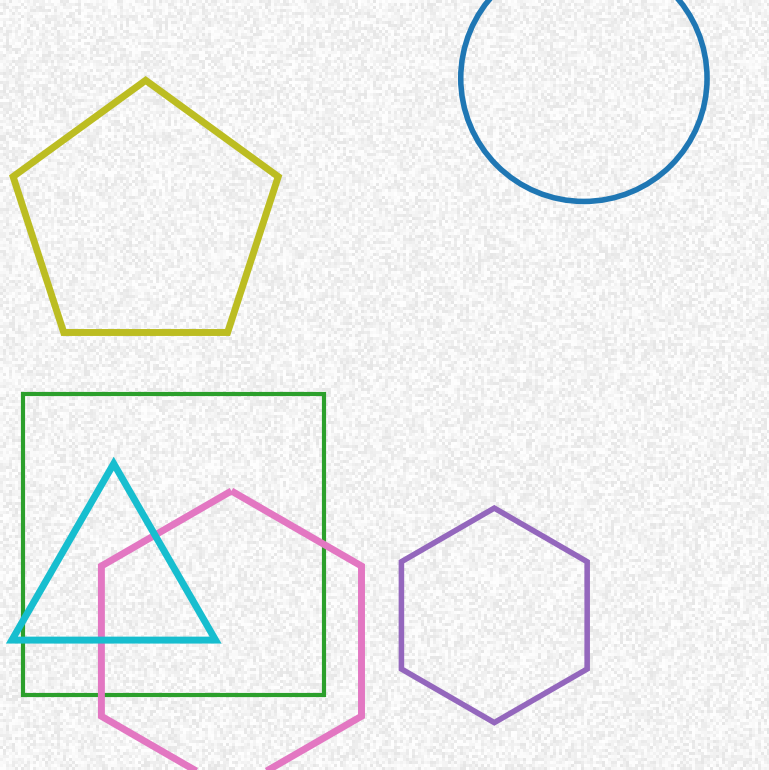[{"shape": "circle", "thickness": 2, "radius": 0.8, "center": [0.758, 0.898]}, {"shape": "square", "thickness": 1.5, "radius": 0.97, "center": [0.225, 0.293]}, {"shape": "hexagon", "thickness": 2, "radius": 0.7, "center": [0.642, 0.201]}, {"shape": "hexagon", "thickness": 2.5, "radius": 0.98, "center": [0.301, 0.167]}, {"shape": "pentagon", "thickness": 2.5, "radius": 0.91, "center": [0.189, 0.715]}, {"shape": "triangle", "thickness": 2.5, "radius": 0.76, "center": [0.148, 0.245]}]